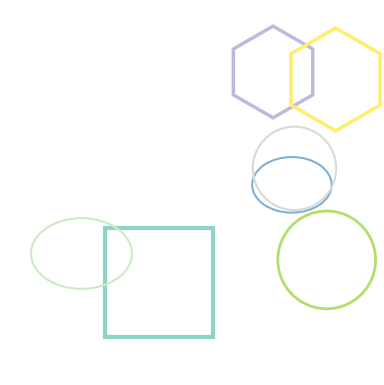[{"shape": "square", "thickness": 3, "radius": 0.7, "center": [0.413, 0.266]}, {"shape": "hexagon", "thickness": 2.5, "radius": 0.6, "center": [0.709, 0.813]}, {"shape": "oval", "thickness": 1.5, "radius": 0.52, "center": [0.758, 0.52]}, {"shape": "circle", "thickness": 2, "radius": 0.63, "center": [0.849, 0.325]}, {"shape": "circle", "thickness": 1.5, "radius": 0.54, "center": [0.765, 0.563]}, {"shape": "oval", "thickness": 1.5, "radius": 0.66, "center": [0.212, 0.341]}, {"shape": "hexagon", "thickness": 2.5, "radius": 0.67, "center": [0.872, 0.794]}]